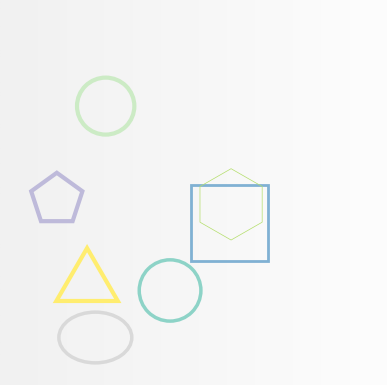[{"shape": "circle", "thickness": 2.5, "radius": 0.4, "center": [0.439, 0.246]}, {"shape": "pentagon", "thickness": 3, "radius": 0.35, "center": [0.147, 0.482]}, {"shape": "square", "thickness": 2, "radius": 0.49, "center": [0.592, 0.421]}, {"shape": "hexagon", "thickness": 0.5, "radius": 0.46, "center": [0.596, 0.469]}, {"shape": "oval", "thickness": 2.5, "radius": 0.47, "center": [0.246, 0.123]}, {"shape": "circle", "thickness": 3, "radius": 0.37, "center": [0.273, 0.724]}, {"shape": "triangle", "thickness": 3, "radius": 0.46, "center": [0.225, 0.264]}]